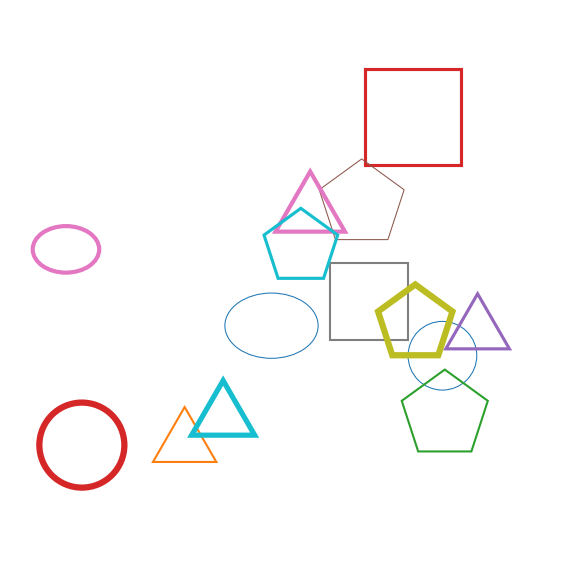[{"shape": "circle", "thickness": 0.5, "radius": 0.3, "center": [0.766, 0.383]}, {"shape": "oval", "thickness": 0.5, "radius": 0.4, "center": [0.47, 0.435]}, {"shape": "triangle", "thickness": 1, "radius": 0.32, "center": [0.32, 0.231]}, {"shape": "pentagon", "thickness": 1, "radius": 0.39, "center": [0.77, 0.281]}, {"shape": "square", "thickness": 1.5, "radius": 0.42, "center": [0.715, 0.796]}, {"shape": "circle", "thickness": 3, "radius": 0.37, "center": [0.142, 0.228]}, {"shape": "triangle", "thickness": 1.5, "radius": 0.32, "center": [0.827, 0.427]}, {"shape": "pentagon", "thickness": 0.5, "radius": 0.39, "center": [0.626, 0.647]}, {"shape": "triangle", "thickness": 2, "radius": 0.35, "center": [0.537, 0.633]}, {"shape": "oval", "thickness": 2, "radius": 0.29, "center": [0.114, 0.567]}, {"shape": "square", "thickness": 1, "radius": 0.34, "center": [0.639, 0.477]}, {"shape": "pentagon", "thickness": 3, "radius": 0.34, "center": [0.719, 0.439]}, {"shape": "triangle", "thickness": 2.5, "radius": 0.32, "center": [0.386, 0.277]}, {"shape": "pentagon", "thickness": 1.5, "radius": 0.34, "center": [0.521, 0.571]}]